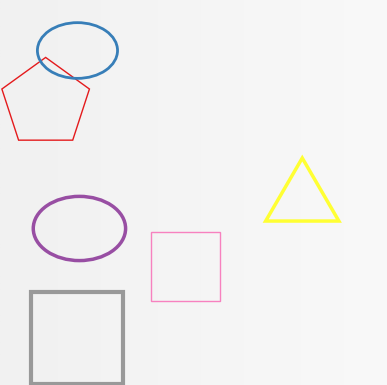[{"shape": "pentagon", "thickness": 1, "radius": 0.59, "center": [0.118, 0.732]}, {"shape": "oval", "thickness": 2, "radius": 0.52, "center": [0.2, 0.869]}, {"shape": "oval", "thickness": 2.5, "radius": 0.6, "center": [0.205, 0.407]}, {"shape": "triangle", "thickness": 2.5, "radius": 0.55, "center": [0.78, 0.48]}, {"shape": "square", "thickness": 1, "radius": 0.45, "center": [0.479, 0.307]}, {"shape": "square", "thickness": 3, "radius": 0.59, "center": [0.198, 0.122]}]